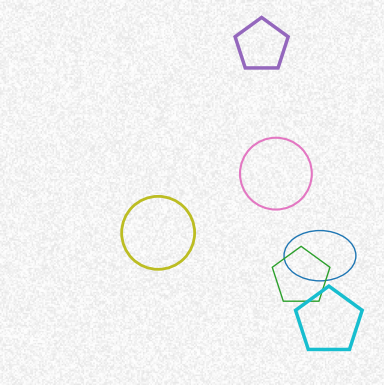[{"shape": "oval", "thickness": 1, "radius": 0.47, "center": [0.831, 0.336]}, {"shape": "pentagon", "thickness": 1, "radius": 0.39, "center": [0.782, 0.281]}, {"shape": "pentagon", "thickness": 2.5, "radius": 0.36, "center": [0.68, 0.882]}, {"shape": "circle", "thickness": 1.5, "radius": 0.47, "center": [0.717, 0.549]}, {"shape": "circle", "thickness": 2, "radius": 0.47, "center": [0.411, 0.395]}, {"shape": "pentagon", "thickness": 2.5, "radius": 0.45, "center": [0.854, 0.166]}]